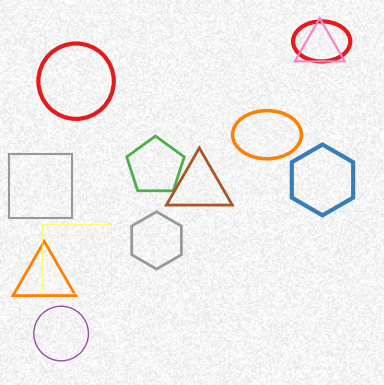[{"shape": "oval", "thickness": 3, "radius": 0.37, "center": [0.836, 0.892]}, {"shape": "circle", "thickness": 3, "radius": 0.49, "center": [0.198, 0.789]}, {"shape": "hexagon", "thickness": 3, "radius": 0.46, "center": [0.838, 0.533]}, {"shape": "pentagon", "thickness": 2, "radius": 0.39, "center": [0.404, 0.568]}, {"shape": "circle", "thickness": 1, "radius": 0.35, "center": [0.159, 0.134]}, {"shape": "triangle", "thickness": 2, "radius": 0.47, "center": [0.115, 0.279]}, {"shape": "oval", "thickness": 2.5, "radius": 0.45, "center": [0.693, 0.65]}, {"shape": "square", "thickness": 0.5, "radius": 0.45, "center": [0.198, 0.329]}, {"shape": "triangle", "thickness": 2, "radius": 0.49, "center": [0.518, 0.517]}, {"shape": "triangle", "thickness": 1.5, "radius": 0.37, "center": [0.831, 0.878]}, {"shape": "hexagon", "thickness": 2, "radius": 0.37, "center": [0.407, 0.376]}, {"shape": "square", "thickness": 1.5, "radius": 0.41, "center": [0.106, 0.517]}]